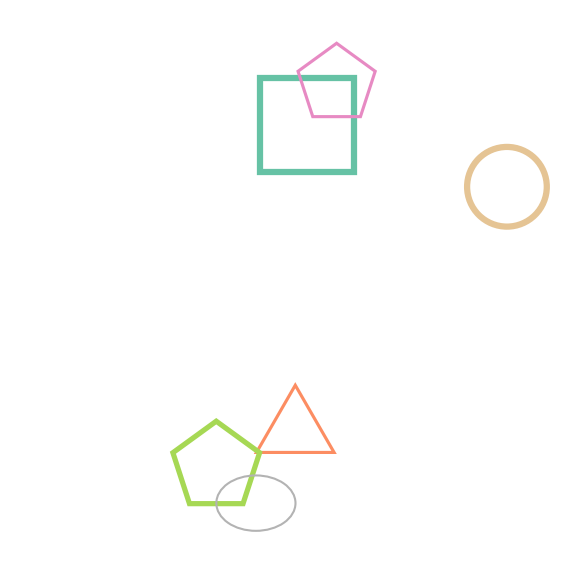[{"shape": "square", "thickness": 3, "radius": 0.41, "center": [0.532, 0.782]}, {"shape": "triangle", "thickness": 1.5, "radius": 0.39, "center": [0.511, 0.254]}, {"shape": "pentagon", "thickness": 1.5, "radius": 0.35, "center": [0.583, 0.854]}, {"shape": "pentagon", "thickness": 2.5, "radius": 0.39, "center": [0.374, 0.191]}, {"shape": "circle", "thickness": 3, "radius": 0.34, "center": [0.878, 0.676]}, {"shape": "oval", "thickness": 1, "radius": 0.34, "center": [0.443, 0.128]}]